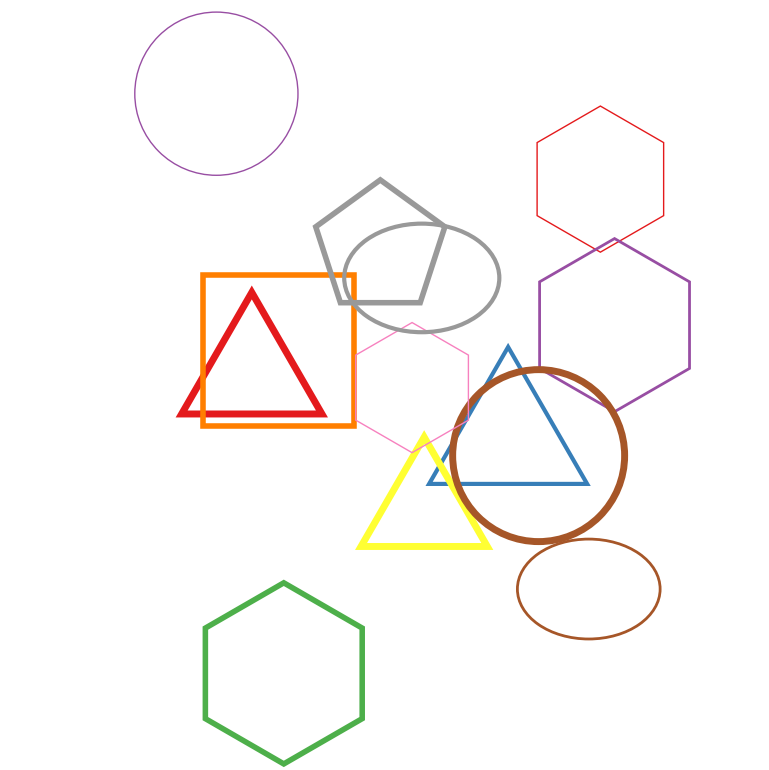[{"shape": "triangle", "thickness": 2.5, "radius": 0.53, "center": [0.327, 0.515]}, {"shape": "hexagon", "thickness": 0.5, "radius": 0.47, "center": [0.78, 0.767]}, {"shape": "triangle", "thickness": 1.5, "radius": 0.59, "center": [0.66, 0.431]}, {"shape": "hexagon", "thickness": 2, "radius": 0.59, "center": [0.369, 0.126]}, {"shape": "circle", "thickness": 0.5, "radius": 0.53, "center": [0.281, 0.878]}, {"shape": "hexagon", "thickness": 1, "radius": 0.56, "center": [0.798, 0.578]}, {"shape": "square", "thickness": 2, "radius": 0.49, "center": [0.362, 0.545]}, {"shape": "triangle", "thickness": 2.5, "radius": 0.47, "center": [0.551, 0.338]}, {"shape": "oval", "thickness": 1, "radius": 0.46, "center": [0.765, 0.235]}, {"shape": "circle", "thickness": 2.5, "radius": 0.56, "center": [0.7, 0.408]}, {"shape": "hexagon", "thickness": 0.5, "radius": 0.42, "center": [0.535, 0.497]}, {"shape": "pentagon", "thickness": 2, "radius": 0.44, "center": [0.494, 0.678]}, {"shape": "oval", "thickness": 1.5, "radius": 0.5, "center": [0.548, 0.639]}]